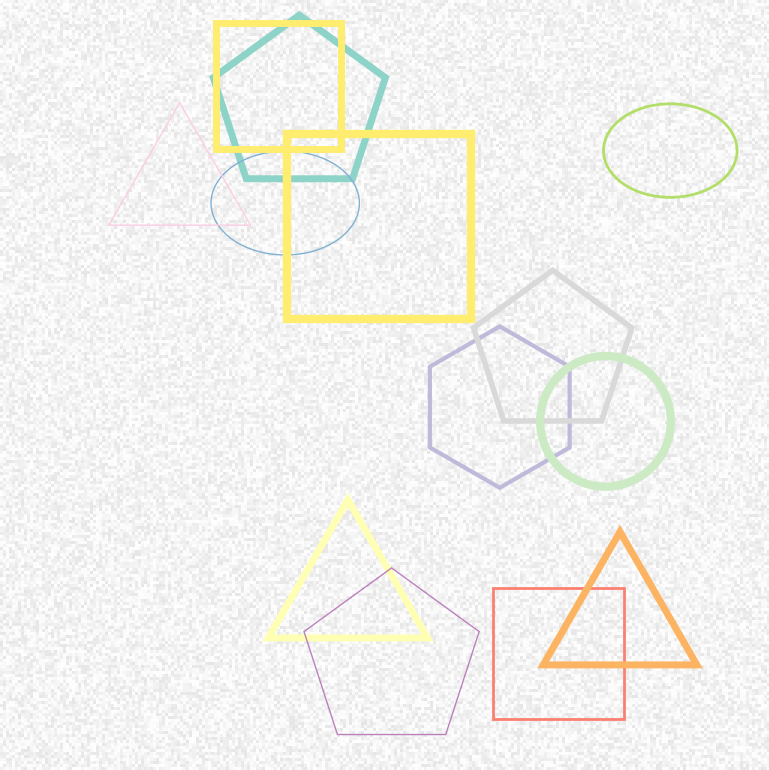[{"shape": "pentagon", "thickness": 2.5, "radius": 0.59, "center": [0.389, 0.863]}, {"shape": "triangle", "thickness": 2.5, "radius": 0.6, "center": [0.452, 0.231]}, {"shape": "hexagon", "thickness": 1.5, "radius": 0.52, "center": [0.649, 0.471]}, {"shape": "square", "thickness": 1, "radius": 0.43, "center": [0.726, 0.151]}, {"shape": "oval", "thickness": 0.5, "radius": 0.48, "center": [0.37, 0.736]}, {"shape": "triangle", "thickness": 2.5, "radius": 0.58, "center": [0.805, 0.194]}, {"shape": "oval", "thickness": 1, "radius": 0.43, "center": [0.871, 0.804]}, {"shape": "triangle", "thickness": 0.5, "radius": 0.53, "center": [0.233, 0.761]}, {"shape": "pentagon", "thickness": 2, "radius": 0.54, "center": [0.718, 0.541]}, {"shape": "pentagon", "thickness": 0.5, "radius": 0.6, "center": [0.509, 0.143]}, {"shape": "circle", "thickness": 3, "radius": 0.42, "center": [0.786, 0.453]}, {"shape": "square", "thickness": 2.5, "radius": 0.41, "center": [0.362, 0.889]}, {"shape": "square", "thickness": 3, "radius": 0.6, "center": [0.492, 0.706]}]